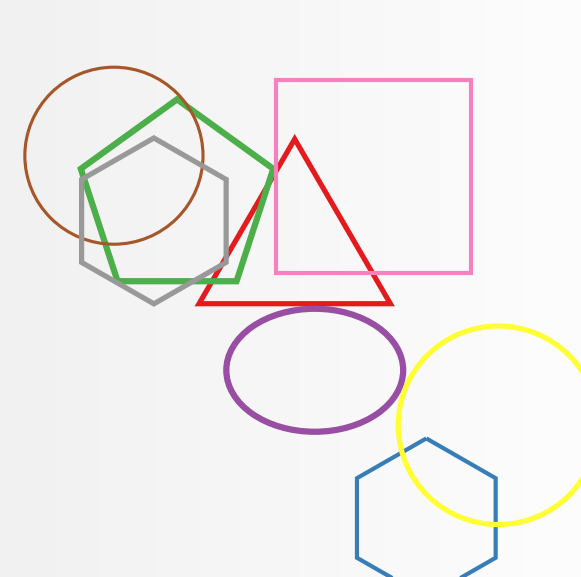[{"shape": "triangle", "thickness": 2.5, "radius": 0.95, "center": [0.507, 0.568]}, {"shape": "hexagon", "thickness": 2, "radius": 0.69, "center": [0.733, 0.102]}, {"shape": "pentagon", "thickness": 3, "radius": 0.87, "center": [0.305, 0.653]}, {"shape": "oval", "thickness": 3, "radius": 0.76, "center": [0.541, 0.358]}, {"shape": "circle", "thickness": 2.5, "radius": 0.86, "center": [0.857, 0.263]}, {"shape": "circle", "thickness": 1.5, "radius": 0.77, "center": [0.196, 0.73]}, {"shape": "square", "thickness": 2, "radius": 0.84, "center": [0.643, 0.693]}, {"shape": "hexagon", "thickness": 2.5, "radius": 0.72, "center": [0.265, 0.617]}]